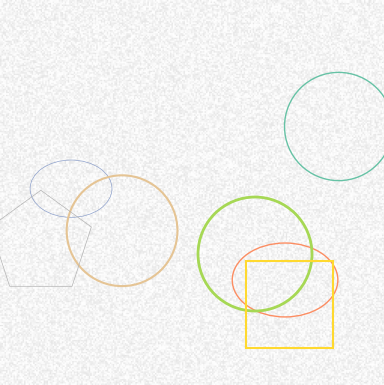[{"shape": "circle", "thickness": 1, "radius": 0.7, "center": [0.88, 0.671]}, {"shape": "oval", "thickness": 1, "radius": 0.69, "center": [0.74, 0.273]}, {"shape": "oval", "thickness": 0.5, "radius": 0.53, "center": [0.185, 0.51]}, {"shape": "circle", "thickness": 2, "radius": 0.74, "center": [0.662, 0.34]}, {"shape": "square", "thickness": 1.5, "radius": 0.56, "center": [0.752, 0.21]}, {"shape": "circle", "thickness": 1.5, "radius": 0.72, "center": [0.317, 0.401]}, {"shape": "pentagon", "thickness": 0.5, "radius": 0.69, "center": [0.106, 0.368]}]